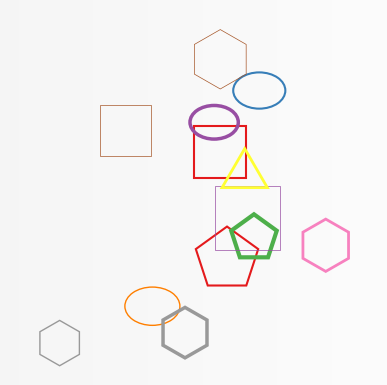[{"shape": "pentagon", "thickness": 1.5, "radius": 0.42, "center": [0.586, 0.327]}, {"shape": "square", "thickness": 1.5, "radius": 0.33, "center": [0.569, 0.606]}, {"shape": "oval", "thickness": 1.5, "radius": 0.34, "center": [0.669, 0.765]}, {"shape": "pentagon", "thickness": 3, "radius": 0.31, "center": [0.655, 0.382]}, {"shape": "square", "thickness": 0.5, "radius": 0.42, "center": [0.639, 0.434]}, {"shape": "oval", "thickness": 2.5, "radius": 0.31, "center": [0.553, 0.682]}, {"shape": "oval", "thickness": 1, "radius": 0.35, "center": [0.393, 0.205]}, {"shape": "triangle", "thickness": 2, "radius": 0.34, "center": [0.632, 0.546]}, {"shape": "square", "thickness": 0.5, "radius": 0.33, "center": [0.323, 0.662]}, {"shape": "hexagon", "thickness": 0.5, "radius": 0.39, "center": [0.568, 0.846]}, {"shape": "hexagon", "thickness": 2, "radius": 0.34, "center": [0.841, 0.363]}, {"shape": "hexagon", "thickness": 2.5, "radius": 0.33, "center": [0.477, 0.136]}, {"shape": "hexagon", "thickness": 1, "radius": 0.29, "center": [0.154, 0.109]}]